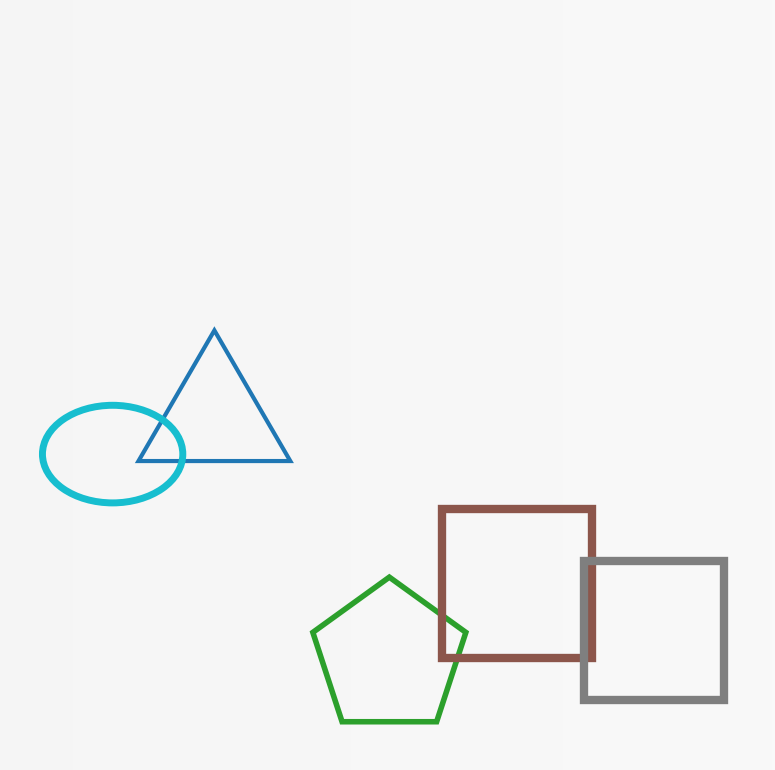[{"shape": "triangle", "thickness": 1.5, "radius": 0.57, "center": [0.277, 0.458]}, {"shape": "pentagon", "thickness": 2, "radius": 0.52, "center": [0.502, 0.147]}, {"shape": "square", "thickness": 3, "radius": 0.48, "center": [0.667, 0.242]}, {"shape": "square", "thickness": 3, "radius": 0.45, "center": [0.844, 0.181]}, {"shape": "oval", "thickness": 2.5, "radius": 0.45, "center": [0.145, 0.41]}]